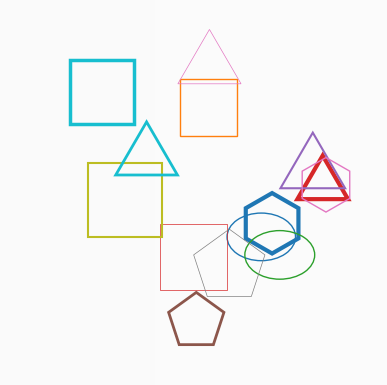[{"shape": "hexagon", "thickness": 3, "radius": 0.39, "center": [0.702, 0.42]}, {"shape": "oval", "thickness": 1, "radius": 0.44, "center": [0.674, 0.385]}, {"shape": "square", "thickness": 1, "radius": 0.37, "center": [0.538, 0.721]}, {"shape": "oval", "thickness": 1, "radius": 0.45, "center": [0.722, 0.338]}, {"shape": "triangle", "thickness": 3, "radius": 0.38, "center": [0.833, 0.52]}, {"shape": "square", "thickness": 0.5, "radius": 0.43, "center": [0.5, 0.332]}, {"shape": "triangle", "thickness": 1.5, "radius": 0.48, "center": [0.807, 0.559]}, {"shape": "pentagon", "thickness": 2, "radius": 0.38, "center": [0.507, 0.166]}, {"shape": "triangle", "thickness": 0.5, "radius": 0.47, "center": [0.541, 0.829]}, {"shape": "hexagon", "thickness": 1, "radius": 0.35, "center": [0.841, 0.52]}, {"shape": "pentagon", "thickness": 0.5, "radius": 0.48, "center": [0.592, 0.308]}, {"shape": "square", "thickness": 1.5, "radius": 0.48, "center": [0.323, 0.48]}, {"shape": "square", "thickness": 2.5, "radius": 0.42, "center": [0.263, 0.76]}, {"shape": "triangle", "thickness": 2, "radius": 0.46, "center": [0.378, 0.591]}]